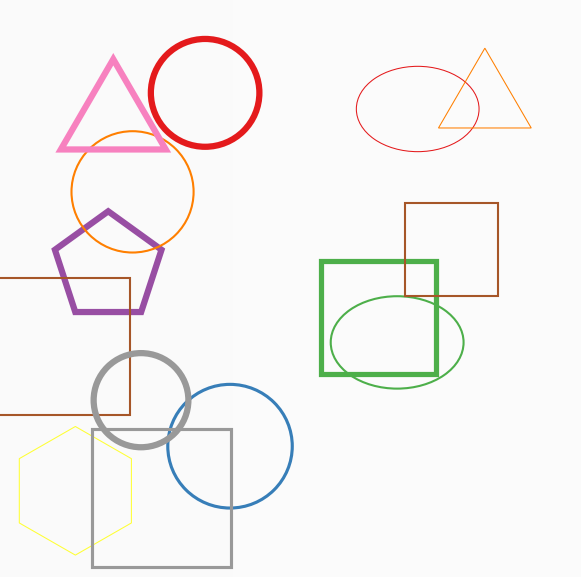[{"shape": "oval", "thickness": 0.5, "radius": 0.53, "center": [0.719, 0.81]}, {"shape": "circle", "thickness": 3, "radius": 0.47, "center": [0.353, 0.838]}, {"shape": "circle", "thickness": 1.5, "radius": 0.54, "center": [0.396, 0.226]}, {"shape": "square", "thickness": 2.5, "radius": 0.49, "center": [0.651, 0.449]}, {"shape": "oval", "thickness": 1, "radius": 0.57, "center": [0.683, 0.406]}, {"shape": "pentagon", "thickness": 3, "radius": 0.48, "center": [0.186, 0.537]}, {"shape": "triangle", "thickness": 0.5, "radius": 0.46, "center": [0.834, 0.824]}, {"shape": "circle", "thickness": 1, "radius": 0.53, "center": [0.228, 0.667]}, {"shape": "hexagon", "thickness": 0.5, "radius": 0.56, "center": [0.13, 0.149]}, {"shape": "square", "thickness": 1, "radius": 0.59, "center": [0.106, 0.399]}, {"shape": "square", "thickness": 1, "radius": 0.4, "center": [0.777, 0.567]}, {"shape": "triangle", "thickness": 3, "radius": 0.52, "center": [0.195, 0.792]}, {"shape": "circle", "thickness": 3, "radius": 0.41, "center": [0.243, 0.306]}, {"shape": "square", "thickness": 1.5, "radius": 0.6, "center": [0.278, 0.137]}]